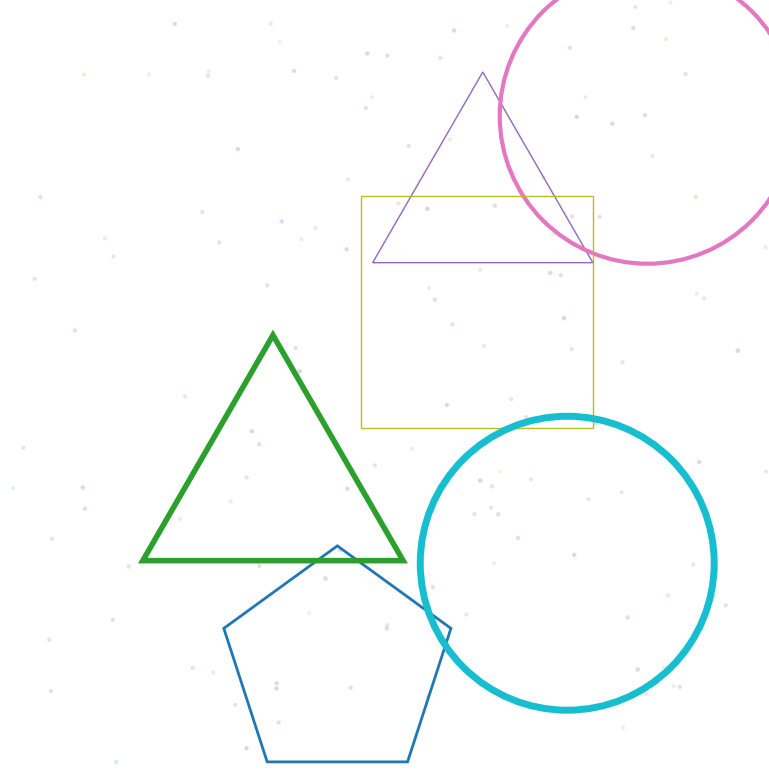[{"shape": "pentagon", "thickness": 1, "radius": 0.78, "center": [0.438, 0.136]}, {"shape": "triangle", "thickness": 2, "radius": 0.98, "center": [0.354, 0.369]}, {"shape": "triangle", "thickness": 0.5, "radius": 0.83, "center": [0.627, 0.741]}, {"shape": "circle", "thickness": 1.5, "radius": 0.96, "center": [0.841, 0.849]}, {"shape": "square", "thickness": 0.5, "radius": 0.75, "center": [0.62, 0.595]}, {"shape": "circle", "thickness": 2.5, "radius": 0.95, "center": [0.737, 0.269]}]